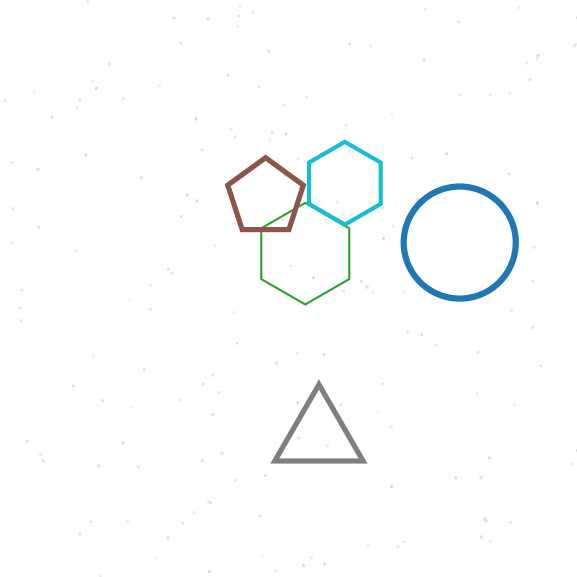[{"shape": "circle", "thickness": 3, "radius": 0.49, "center": [0.796, 0.579]}, {"shape": "hexagon", "thickness": 1, "radius": 0.44, "center": [0.529, 0.56]}, {"shape": "pentagon", "thickness": 2.5, "radius": 0.34, "center": [0.46, 0.657]}, {"shape": "triangle", "thickness": 2.5, "radius": 0.44, "center": [0.552, 0.245]}, {"shape": "hexagon", "thickness": 2, "radius": 0.36, "center": [0.597, 0.682]}]